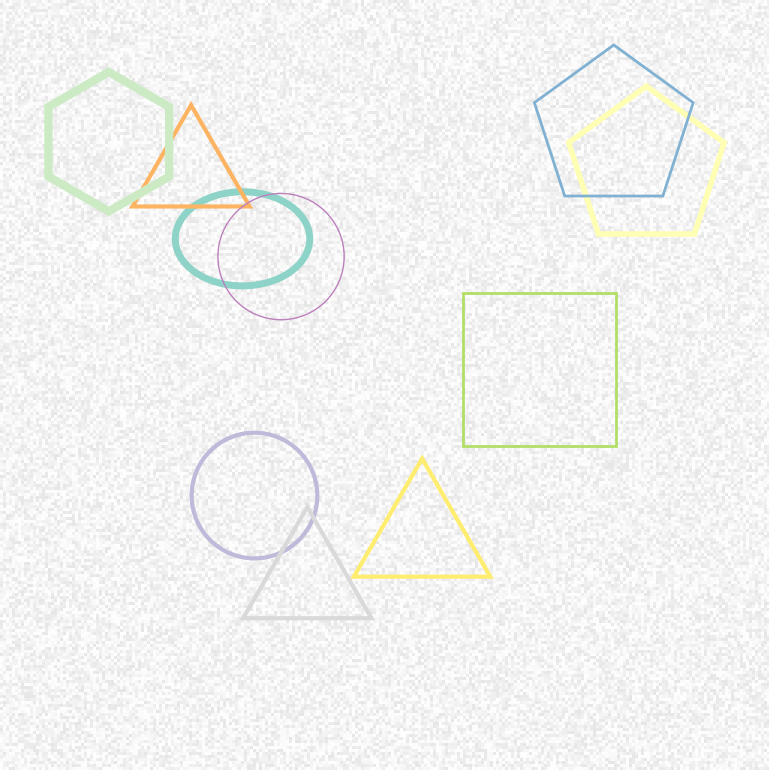[{"shape": "oval", "thickness": 2.5, "radius": 0.44, "center": [0.315, 0.69]}, {"shape": "pentagon", "thickness": 2, "radius": 0.53, "center": [0.839, 0.782]}, {"shape": "circle", "thickness": 1.5, "radius": 0.41, "center": [0.33, 0.356]}, {"shape": "pentagon", "thickness": 1, "radius": 0.54, "center": [0.797, 0.833]}, {"shape": "triangle", "thickness": 1.5, "radius": 0.44, "center": [0.248, 0.776]}, {"shape": "square", "thickness": 1, "radius": 0.5, "center": [0.701, 0.52]}, {"shape": "triangle", "thickness": 1.5, "radius": 0.48, "center": [0.399, 0.245]}, {"shape": "circle", "thickness": 0.5, "radius": 0.41, "center": [0.365, 0.667]}, {"shape": "hexagon", "thickness": 3, "radius": 0.45, "center": [0.141, 0.816]}, {"shape": "triangle", "thickness": 1.5, "radius": 0.51, "center": [0.548, 0.302]}]